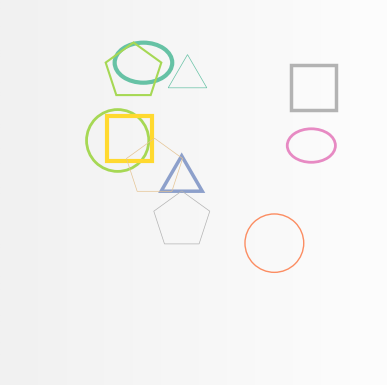[{"shape": "oval", "thickness": 3, "radius": 0.37, "center": [0.37, 0.837]}, {"shape": "triangle", "thickness": 0.5, "radius": 0.29, "center": [0.484, 0.801]}, {"shape": "circle", "thickness": 1, "radius": 0.38, "center": [0.708, 0.368]}, {"shape": "triangle", "thickness": 2.5, "radius": 0.31, "center": [0.469, 0.534]}, {"shape": "oval", "thickness": 2, "radius": 0.31, "center": [0.803, 0.622]}, {"shape": "circle", "thickness": 2, "radius": 0.4, "center": [0.304, 0.635]}, {"shape": "pentagon", "thickness": 1.5, "radius": 0.38, "center": [0.345, 0.814]}, {"shape": "square", "thickness": 3, "radius": 0.29, "center": [0.335, 0.639]}, {"shape": "pentagon", "thickness": 0.5, "radius": 0.38, "center": [0.399, 0.565]}, {"shape": "pentagon", "thickness": 0.5, "radius": 0.38, "center": [0.469, 0.428]}, {"shape": "square", "thickness": 2.5, "radius": 0.29, "center": [0.808, 0.773]}]